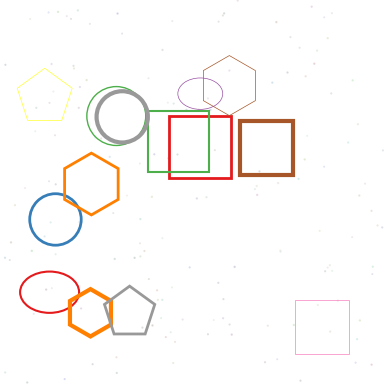[{"shape": "oval", "thickness": 1.5, "radius": 0.38, "center": [0.129, 0.241]}, {"shape": "square", "thickness": 2, "radius": 0.4, "center": [0.519, 0.618]}, {"shape": "circle", "thickness": 2, "radius": 0.33, "center": [0.144, 0.43]}, {"shape": "circle", "thickness": 1, "radius": 0.38, "center": [0.302, 0.699]}, {"shape": "square", "thickness": 1.5, "radius": 0.4, "center": [0.464, 0.632]}, {"shape": "oval", "thickness": 0.5, "radius": 0.29, "center": [0.52, 0.757]}, {"shape": "hexagon", "thickness": 2, "radius": 0.4, "center": [0.237, 0.522]}, {"shape": "hexagon", "thickness": 3, "radius": 0.31, "center": [0.235, 0.188]}, {"shape": "pentagon", "thickness": 0.5, "radius": 0.38, "center": [0.116, 0.748]}, {"shape": "hexagon", "thickness": 0.5, "radius": 0.39, "center": [0.596, 0.778]}, {"shape": "square", "thickness": 3, "radius": 0.35, "center": [0.692, 0.615]}, {"shape": "square", "thickness": 0.5, "radius": 0.35, "center": [0.836, 0.151]}, {"shape": "pentagon", "thickness": 2, "radius": 0.34, "center": [0.337, 0.188]}, {"shape": "circle", "thickness": 3, "radius": 0.33, "center": [0.317, 0.696]}]